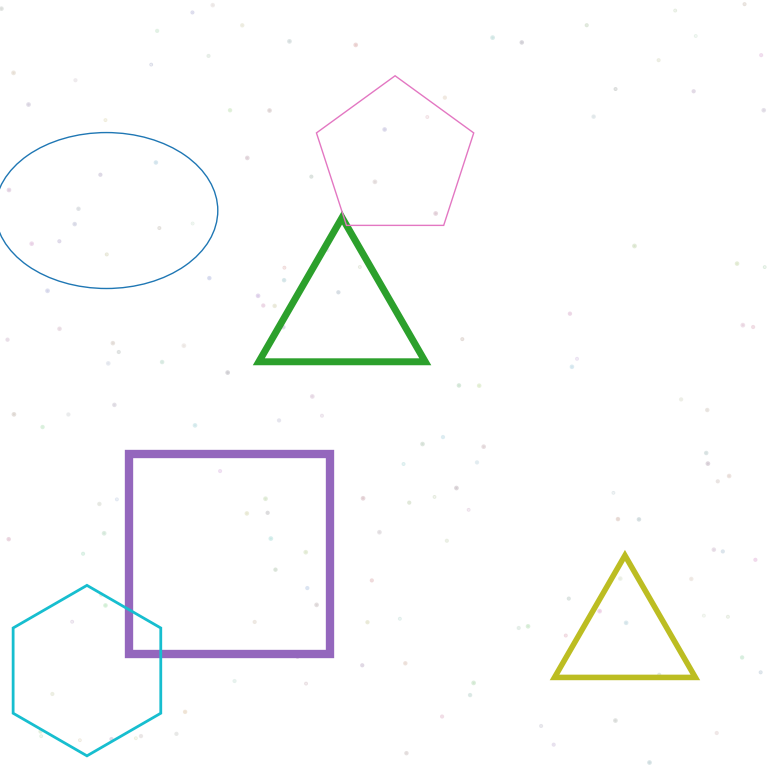[{"shape": "oval", "thickness": 0.5, "radius": 0.72, "center": [0.138, 0.727]}, {"shape": "triangle", "thickness": 2.5, "radius": 0.62, "center": [0.444, 0.593]}, {"shape": "square", "thickness": 3, "radius": 0.65, "center": [0.298, 0.28]}, {"shape": "pentagon", "thickness": 0.5, "radius": 0.54, "center": [0.513, 0.794]}, {"shape": "triangle", "thickness": 2, "radius": 0.53, "center": [0.812, 0.173]}, {"shape": "hexagon", "thickness": 1, "radius": 0.55, "center": [0.113, 0.129]}]